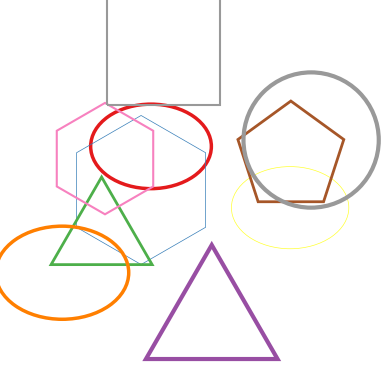[{"shape": "oval", "thickness": 2.5, "radius": 0.78, "center": [0.392, 0.62]}, {"shape": "hexagon", "thickness": 0.5, "radius": 0.97, "center": [0.366, 0.506]}, {"shape": "triangle", "thickness": 2, "radius": 0.76, "center": [0.264, 0.388]}, {"shape": "triangle", "thickness": 3, "radius": 0.99, "center": [0.55, 0.166]}, {"shape": "oval", "thickness": 2.5, "radius": 0.86, "center": [0.162, 0.292]}, {"shape": "oval", "thickness": 0.5, "radius": 0.76, "center": [0.754, 0.461]}, {"shape": "pentagon", "thickness": 2, "radius": 0.72, "center": [0.755, 0.593]}, {"shape": "hexagon", "thickness": 1.5, "radius": 0.72, "center": [0.273, 0.588]}, {"shape": "square", "thickness": 1.5, "radius": 0.73, "center": [0.424, 0.873]}, {"shape": "circle", "thickness": 3, "radius": 0.88, "center": [0.808, 0.636]}]